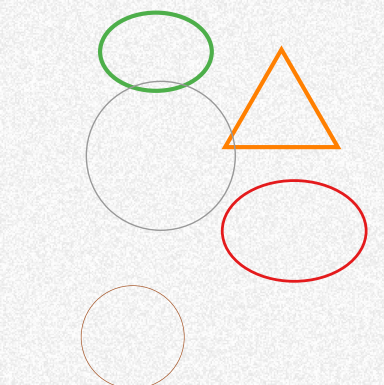[{"shape": "oval", "thickness": 2, "radius": 0.93, "center": [0.764, 0.4]}, {"shape": "oval", "thickness": 3, "radius": 0.73, "center": [0.405, 0.866]}, {"shape": "triangle", "thickness": 3, "radius": 0.85, "center": [0.731, 0.702]}, {"shape": "circle", "thickness": 0.5, "radius": 0.67, "center": [0.345, 0.124]}, {"shape": "circle", "thickness": 1, "radius": 0.97, "center": [0.418, 0.595]}]